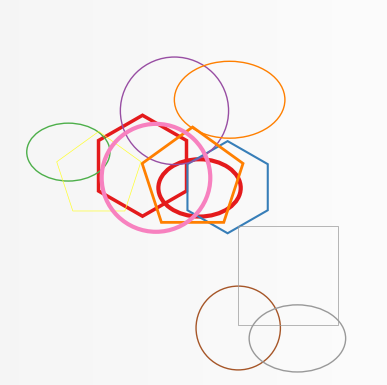[{"shape": "hexagon", "thickness": 2.5, "radius": 0.66, "center": [0.368, 0.569]}, {"shape": "oval", "thickness": 3, "radius": 0.53, "center": [0.515, 0.512]}, {"shape": "hexagon", "thickness": 1.5, "radius": 0.6, "center": [0.587, 0.514]}, {"shape": "oval", "thickness": 1, "radius": 0.54, "center": [0.176, 0.605]}, {"shape": "circle", "thickness": 1, "radius": 0.7, "center": [0.45, 0.712]}, {"shape": "pentagon", "thickness": 2, "radius": 0.68, "center": [0.497, 0.533]}, {"shape": "oval", "thickness": 1, "radius": 0.71, "center": [0.593, 0.741]}, {"shape": "pentagon", "thickness": 0.5, "radius": 0.57, "center": [0.255, 0.544]}, {"shape": "circle", "thickness": 1, "radius": 0.54, "center": [0.615, 0.148]}, {"shape": "circle", "thickness": 3, "radius": 0.7, "center": [0.403, 0.538]}, {"shape": "square", "thickness": 0.5, "radius": 0.65, "center": [0.742, 0.285]}, {"shape": "oval", "thickness": 1, "radius": 0.62, "center": [0.767, 0.121]}]